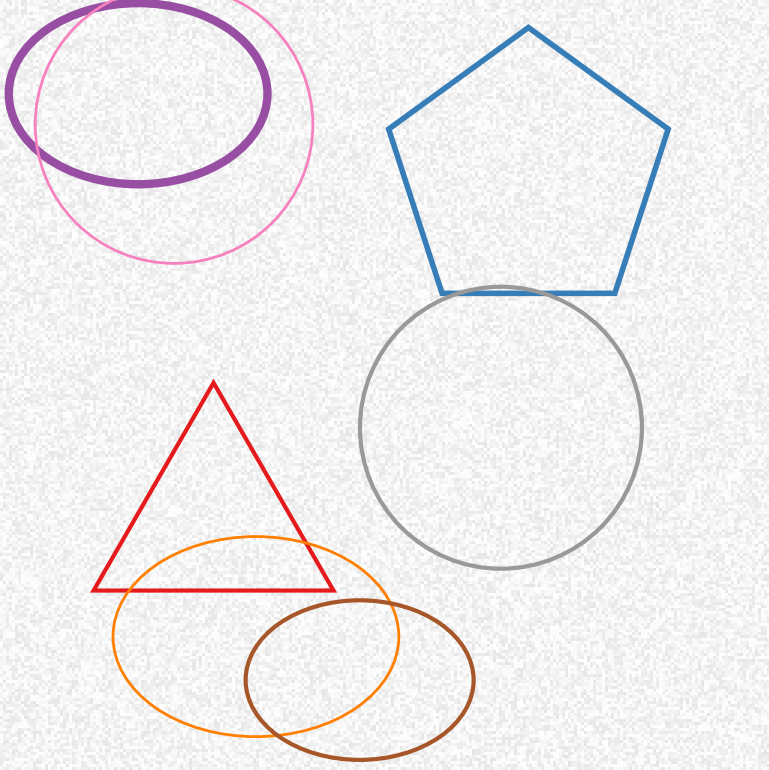[{"shape": "triangle", "thickness": 1.5, "radius": 0.9, "center": [0.277, 0.323]}, {"shape": "pentagon", "thickness": 2, "radius": 0.95, "center": [0.686, 0.773]}, {"shape": "oval", "thickness": 3, "radius": 0.84, "center": [0.179, 0.878]}, {"shape": "oval", "thickness": 1, "radius": 0.93, "center": [0.332, 0.173]}, {"shape": "oval", "thickness": 1.5, "radius": 0.74, "center": [0.467, 0.117]}, {"shape": "circle", "thickness": 1, "radius": 0.9, "center": [0.226, 0.838]}, {"shape": "circle", "thickness": 1.5, "radius": 0.92, "center": [0.651, 0.444]}]